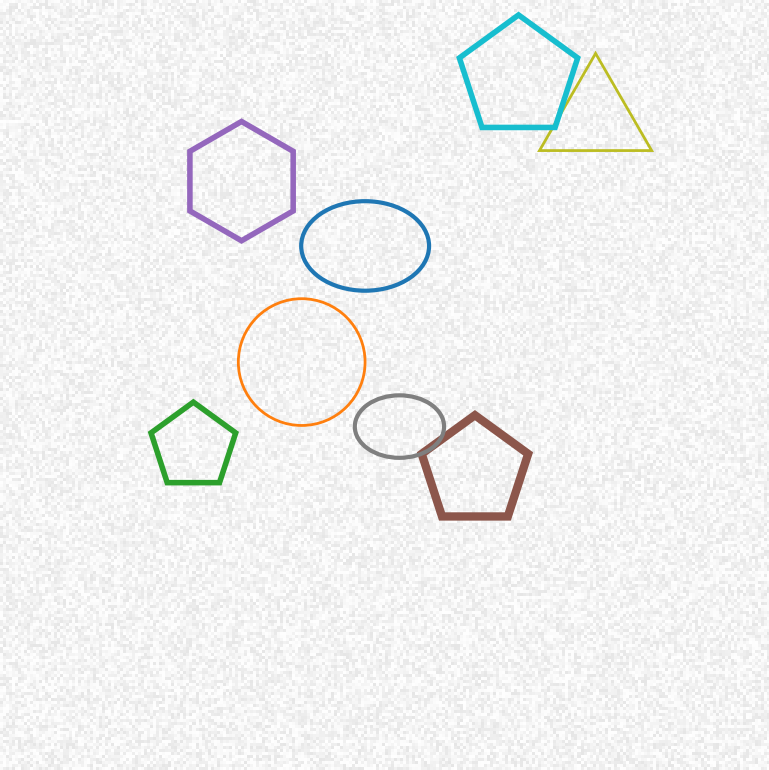[{"shape": "oval", "thickness": 1.5, "radius": 0.42, "center": [0.474, 0.681]}, {"shape": "circle", "thickness": 1, "radius": 0.41, "center": [0.392, 0.53]}, {"shape": "pentagon", "thickness": 2, "radius": 0.29, "center": [0.251, 0.42]}, {"shape": "hexagon", "thickness": 2, "radius": 0.39, "center": [0.314, 0.765]}, {"shape": "pentagon", "thickness": 3, "radius": 0.36, "center": [0.617, 0.388]}, {"shape": "oval", "thickness": 1.5, "radius": 0.29, "center": [0.519, 0.446]}, {"shape": "triangle", "thickness": 1, "radius": 0.42, "center": [0.773, 0.847]}, {"shape": "pentagon", "thickness": 2, "radius": 0.4, "center": [0.673, 0.9]}]